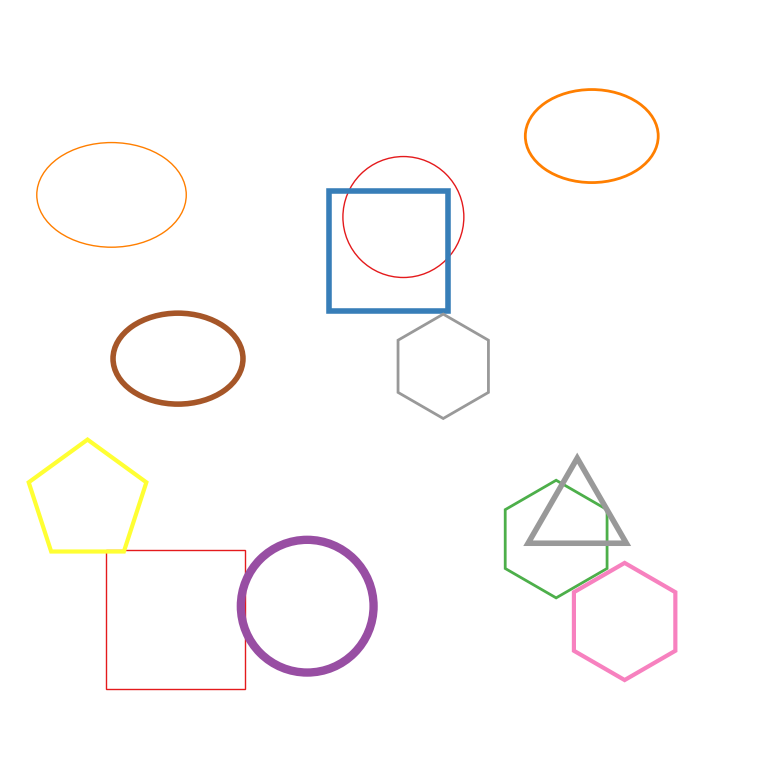[{"shape": "circle", "thickness": 0.5, "radius": 0.39, "center": [0.524, 0.718]}, {"shape": "square", "thickness": 0.5, "radius": 0.45, "center": [0.228, 0.196]}, {"shape": "square", "thickness": 2, "radius": 0.39, "center": [0.505, 0.673]}, {"shape": "hexagon", "thickness": 1, "radius": 0.38, "center": [0.722, 0.3]}, {"shape": "circle", "thickness": 3, "radius": 0.43, "center": [0.399, 0.213]}, {"shape": "oval", "thickness": 0.5, "radius": 0.49, "center": [0.145, 0.747]}, {"shape": "oval", "thickness": 1, "radius": 0.43, "center": [0.769, 0.823]}, {"shape": "pentagon", "thickness": 1.5, "radius": 0.4, "center": [0.114, 0.349]}, {"shape": "oval", "thickness": 2, "radius": 0.42, "center": [0.231, 0.534]}, {"shape": "hexagon", "thickness": 1.5, "radius": 0.38, "center": [0.811, 0.193]}, {"shape": "triangle", "thickness": 2, "radius": 0.37, "center": [0.75, 0.331]}, {"shape": "hexagon", "thickness": 1, "radius": 0.34, "center": [0.576, 0.524]}]